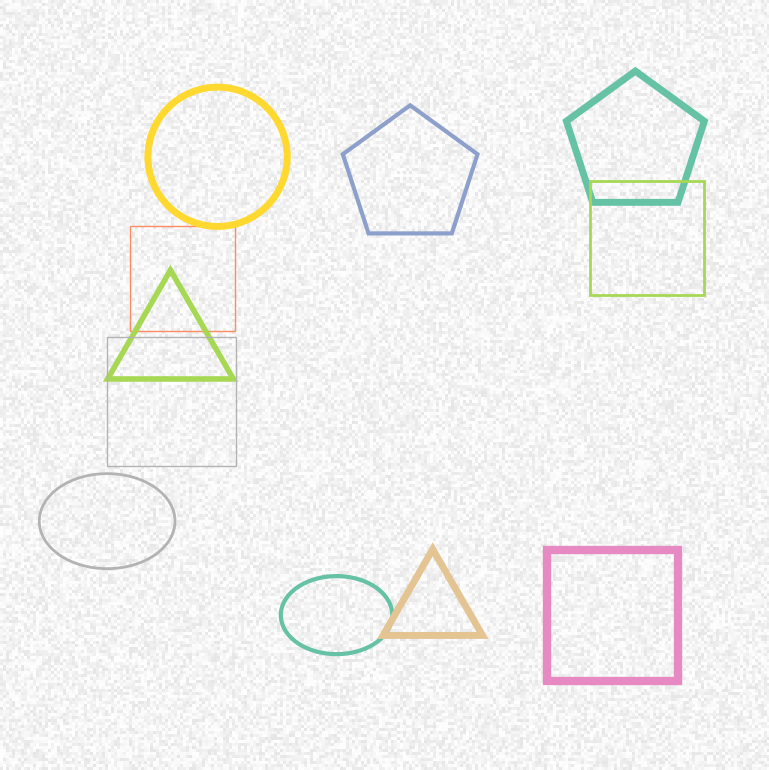[{"shape": "oval", "thickness": 1.5, "radius": 0.36, "center": [0.437, 0.201]}, {"shape": "pentagon", "thickness": 2.5, "radius": 0.47, "center": [0.825, 0.813]}, {"shape": "square", "thickness": 0.5, "radius": 0.34, "center": [0.237, 0.639]}, {"shape": "pentagon", "thickness": 1.5, "radius": 0.46, "center": [0.533, 0.771]}, {"shape": "square", "thickness": 3, "radius": 0.43, "center": [0.795, 0.201]}, {"shape": "triangle", "thickness": 2, "radius": 0.47, "center": [0.221, 0.555]}, {"shape": "square", "thickness": 1, "radius": 0.37, "center": [0.84, 0.691]}, {"shape": "circle", "thickness": 2.5, "radius": 0.45, "center": [0.283, 0.796]}, {"shape": "triangle", "thickness": 2.5, "radius": 0.37, "center": [0.562, 0.212]}, {"shape": "square", "thickness": 0.5, "radius": 0.42, "center": [0.223, 0.478]}, {"shape": "oval", "thickness": 1, "radius": 0.44, "center": [0.139, 0.323]}]